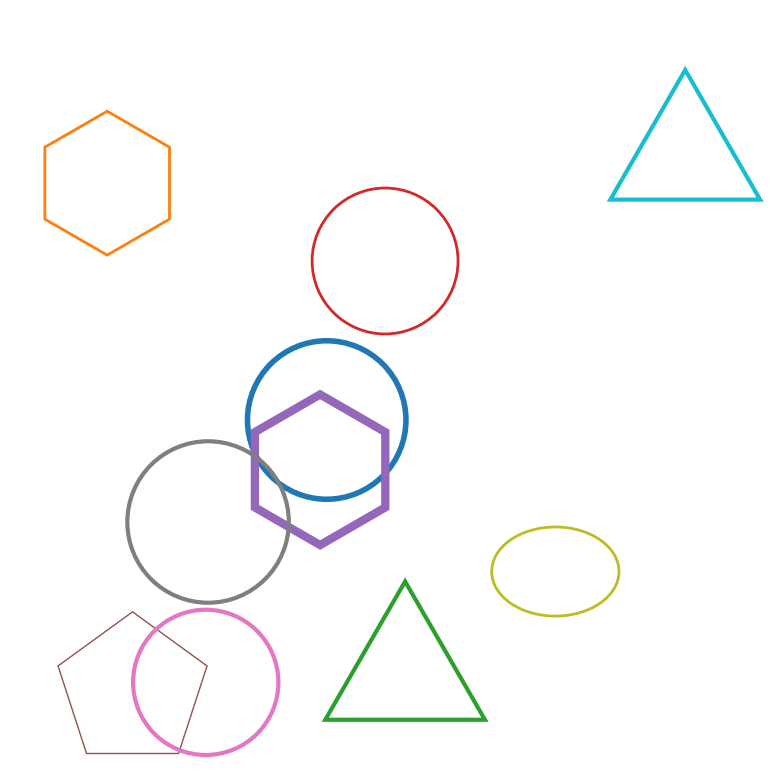[{"shape": "circle", "thickness": 2, "radius": 0.51, "center": [0.424, 0.455]}, {"shape": "hexagon", "thickness": 1, "radius": 0.47, "center": [0.139, 0.762]}, {"shape": "triangle", "thickness": 1.5, "radius": 0.6, "center": [0.526, 0.125]}, {"shape": "circle", "thickness": 1, "radius": 0.47, "center": [0.5, 0.661]}, {"shape": "hexagon", "thickness": 3, "radius": 0.49, "center": [0.416, 0.39]}, {"shape": "pentagon", "thickness": 0.5, "radius": 0.51, "center": [0.172, 0.104]}, {"shape": "circle", "thickness": 1.5, "radius": 0.47, "center": [0.267, 0.114]}, {"shape": "circle", "thickness": 1.5, "radius": 0.52, "center": [0.27, 0.322]}, {"shape": "oval", "thickness": 1, "radius": 0.41, "center": [0.721, 0.258]}, {"shape": "triangle", "thickness": 1.5, "radius": 0.56, "center": [0.89, 0.797]}]